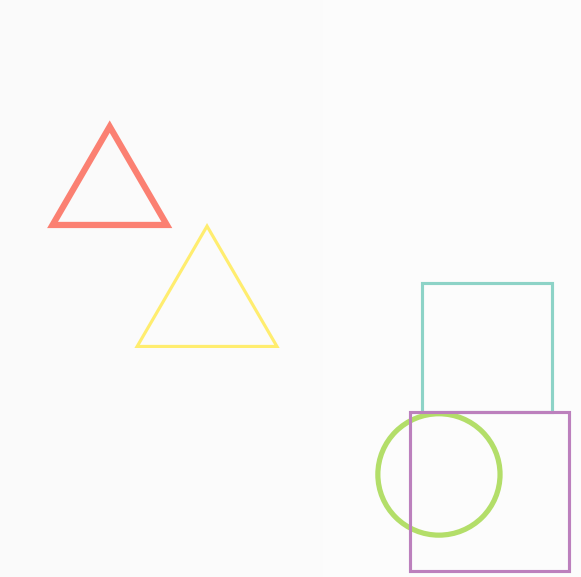[{"shape": "square", "thickness": 1.5, "radius": 0.56, "center": [0.838, 0.397]}, {"shape": "triangle", "thickness": 3, "radius": 0.57, "center": [0.189, 0.666]}, {"shape": "circle", "thickness": 2.5, "radius": 0.53, "center": [0.755, 0.178]}, {"shape": "square", "thickness": 1.5, "radius": 0.68, "center": [0.842, 0.148]}, {"shape": "triangle", "thickness": 1.5, "radius": 0.69, "center": [0.356, 0.469]}]